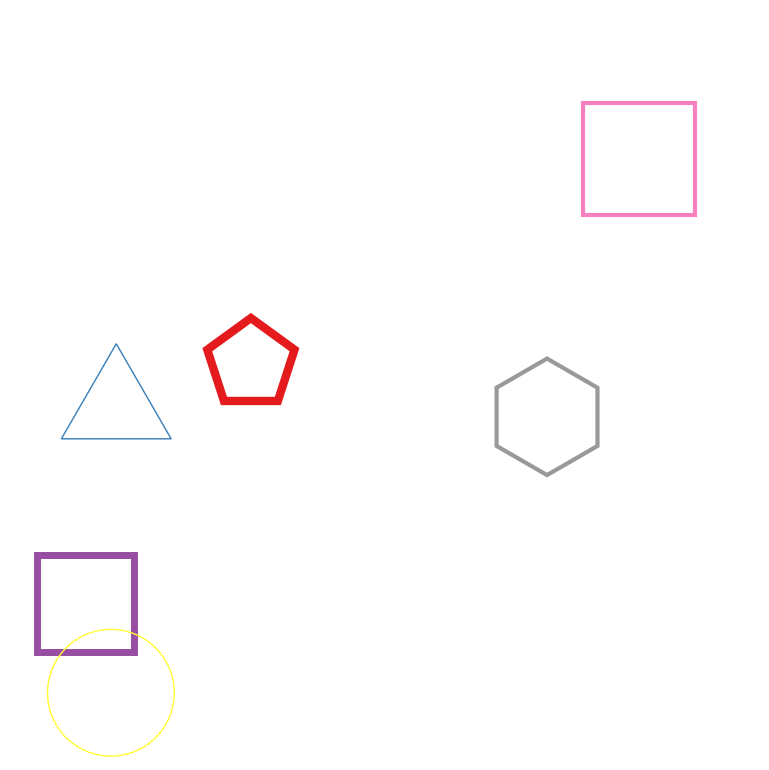[{"shape": "pentagon", "thickness": 3, "radius": 0.3, "center": [0.326, 0.527]}, {"shape": "triangle", "thickness": 0.5, "radius": 0.41, "center": [0.151, 0.471]}, {"shape": "square", "thickness": 2.5, "radius": 0.31, "center": [0.111, 0.216]}, {"shape": "circle", "thickness": 0.5, "radius": 0.41, "center": [0.144, 0.1]}, {"shape": "square", "thickness": 1.5, "radius": 0.36, "center": [0.83, 0.793]}, {"shape": "hexagon", "thickness": 1.5, "radius": 0.38, "center": [0.71, 0.459]}]